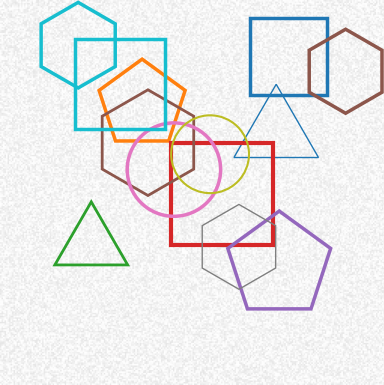[{"shape": "square", "thickness": 2.5, "radius": 0.5, "center": [0.75, 0.853]}, {"shape": "triangle", "thickness": 1, "radius": 0.63, "center": [0.717, 0.654]}, {"shape": "pentagon", "thickness": 2.5, "radius": 0.59, "center": [0.369, 0.729]}, {"shape": "triangle", "thickness": 2, "radius": 0.55, "center": [0.237, 0.366]}, {"shape": "square", "thickness": 3, "radius": 0.66, "center": [0.578, 0.495]}, {"shape": "pentagon", "thickness": 2.5, "radius": 0.7, "center": [0.725, 0.311]}, {"shape": "hexagon", "thickness": 2.5, "radius": 0.55, "center": [0.898, 0.815]}, {"shape": "hexagon", "thickness": 2, "radius": 0.69, "center": [0.384, 0.629]}, {"shape": "circle", "thickness": 2.5, "radius": 0.61, "center": [0.452, 0.56]}, {"shape": "hexagon", "thickness": 1, "radius": 0.55, "center": [0.621, 0.359]}, {"shape": "circle", "thickness": 1.5, "radius": 0.51, "center": [0.546, 0.599]}, {"shape": "square", "thickness": 2.5, "radius": 0.59, "center": [0.312, 0.782]}, {"shape": "hexagon", "thickness": 2.5, "radius": 0.56, "center": [0.203, 0.883]}]